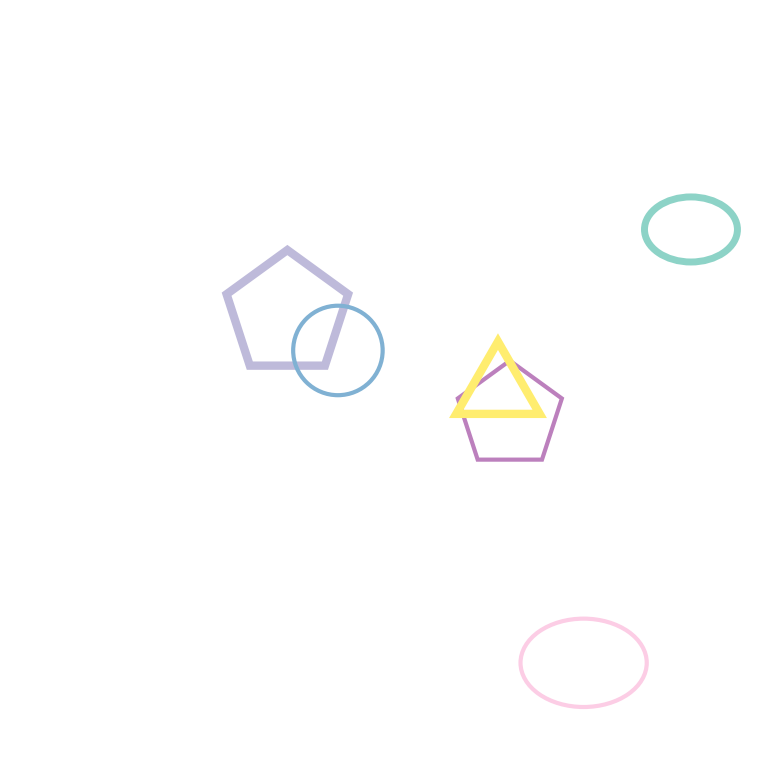[{"shape": "oval", "thickness": 2.5, "radius": 0.3, "center": [0.897, 0.702]}, {"shape": "pentagon", "thickness": 3, "radius": 0.41, "center": [0.373, 0.592]}, {"shape": "circle", "thickness": 1.5, "radius": 0.29, "center": [0.439, 0.545]}, {"shape": "oval", "thickness": 1.5, "radius": 0.41, "center": [0.758, 0.139]}, {"shape": "pentagon", "thickness": 1.5, "radius": 0.36, "center": [0.662, 0.461]}, {"shape": "triangle", "thickness": 3, "radius": 0.31, "center": [0.647, 0.494]}]